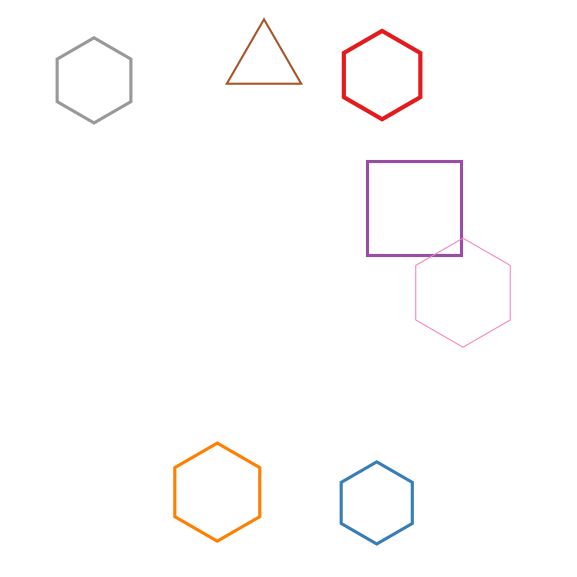[{"shape": "hexagon", "thickness": 2, "radius": 0.38, "center": [0.662, 0.869]}, {"shape": "hexagon", "thickness": 1.5, "radius": 0.36, "center": [0.652, 0.128]}, {"shape": "square", "thickness": 1.5, "radius": 0.41, "center": [0.717, 0.64]}, {"shape": "hexagon", "thickness": 1.5, "radius": 0.42, "center": [0.376, 0.147]}, {"shape": "triangle", "thickness": 1, "radius": 0.37, "center": [0.457, 0.891]}, {"shape": "hexagon", "thickness": 0.5, "radius": 0.47, "center": [0.802, 0.492]}, {"shape": "hexagon", "thickness": 1.5, "radius": 0.37, "center": [0.163, 0.86]}]